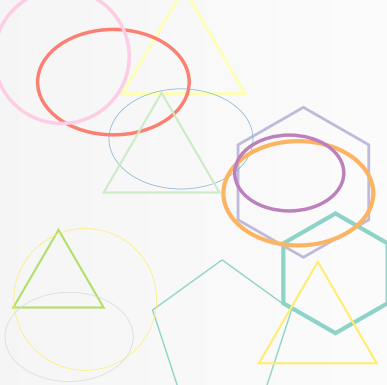[{"shape": "hexagon", "thickness": 3, "radius": 0.78, "center": [0.866, 0.29]}, {"shape": "pentagon", "thickness": 1, "radius": 0.94, "center": [0.573, 0.136]}, {"shape": "triangle", "thickness": 2, "radius": 0.91, "center": [0.474, 0.848]}, {"shape": "hexagon", "thickness": 2, "radius": 0.97, "center": [0.783, 0.526]}, {"shape": "oval", "thickness": 2.5, "radius": 0.98, "center": [0.293, 0.787]}, {"shape": "oval", "thickness": 0.5, "radius": 0.93, "center": [0.467, 0.639]}, {"shape": "oval", "thickness": 3, "radius": 0.97, "center": [0.77, 0.498]}, {"shape": "triangle", "thickness": 1.5, "radius": 0.67, "center": [0.151, 0.268]}, {"shape": "circle", "thickness": 2.5, "radius": 0.87, "center": [0.159, 0.853]}, {"shape": "oval", "thickness": 0.5, "radius": 0.83, "center": [0.178, 0.125]}, {"shape": "oval", "thickness": 2.5, "radius": 0.7, "center": [0.746, 0.551]}, {"shape": "triangle", "thickness": 1.5, "radius": 0.86, "center": [0.417, 0.586]}, {"shape": "circle", "thickness": 0.5, "radius": 0.92, "center": [0.22, 0.222]}, {"shape": "triangle", "thickness": 1.5, "radius": 0.88, "center": [0.82, 0.144]}]